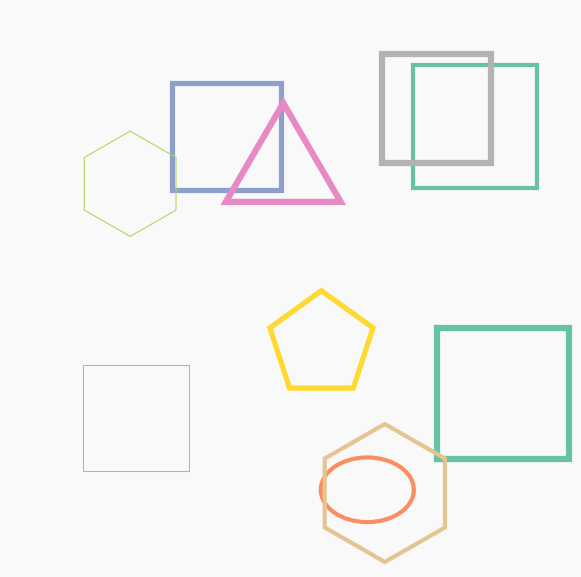[{"shape": "square", "thickness": 3, "radius": 0.57, "center": [0.865, 0.317]}, {"shape": "square", "thickness": 2, "radius": 0.53, "center": [0.818, 0.781]}, {"shape": "oval", "thickness": 2, "radius": 0.4, "center": [0.632, 0.151]}, {"shape": "square", "thickness": 2.5, "radius": 0.47, "center": [0.39, 0.762]}, {"shape": "triangle", "thickness": 3, "radius": 0.57, "center": [0.487, 0.707]}, {"shape": "hexagon", "thickness": 0.5, "radius": 0.46, "center": [0.224, 0.681]}, {"shape": "pentagon", "thickness": 2.5, "radius": 0.47, "center": [0.553, 0.403]}, {"shape": "hexagon", "thickness": 2, "radius": 0.6, "center": [0.662, 0.145]}, {"shape": "square", "thickness": 3, "radius": 0.47, "center": [0.75, 0.811]}, {"shape": "square", "thickness": 0.5, "radius": 0.46, "center": [0.234, 0.275]}]